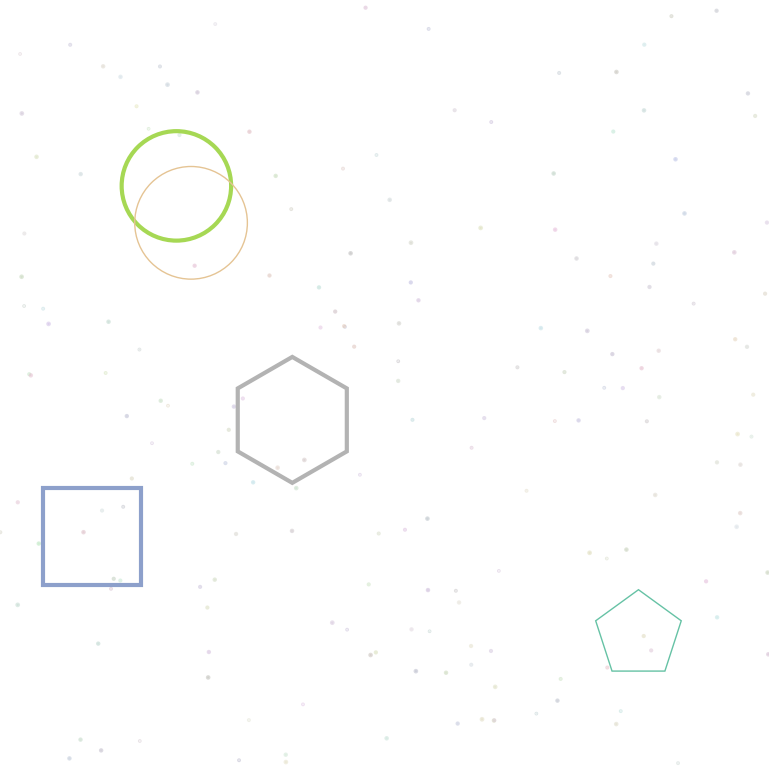[{"shape": "pentagon", "thickness": 0.5, "radius": 0.29, "center": [0.829, 0.176]}, {"shape": "square", "thickness": 1.5, "radius": 0.32, "center": [0.119, 0.304]}, {"shape": "circle", "thickness": 1.5, "radius": 0.36, "center": [0.229, 0.759]}, {"shape": "circle", "thickness": 0.5, "radius": 0.37, "center": [0.248, 0.711]}, {"shape": "hexagon", "thickness": 1.5, "radius": 0.41, "center": [0.38, 0.455]}]